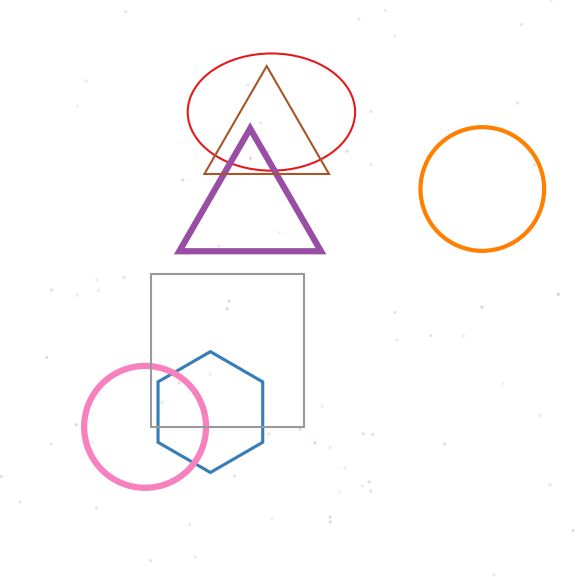[{"shape": "oval", "thickness": 1, "radius": 0.72, "center": [0.47, 0.805]}, {"shape": "hexagon", "thickness": 1.5, "radius": 0.52, "center": [0.364, 0.286]}, {"shape": "triangle", "thickness": 3, "radius": 0.71, "center": [0.433, 0.635]}, {"shape": "circle", "thickness": 2, "radius": 0.54, "center": [0.835, 0.672]}, {"shape": "triangle", "thickness": 1, "radius": 0.62, "center": [0.462, 0.76]}, {"shape": "circle", "thickness": 3, "radius": 0.53, "center": [0.251, 0.26]}, {"shape": "square", "thickness": 1, "radius": 0.66, "center": [0.394, 0.393]}]